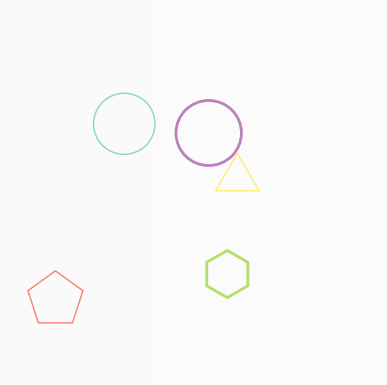[{"shape": "circle", "thickness": 1, "radius": 0.4, "center": [0.321, 0.678]}, {"shape": "pentagon", "thickness": 1, "radius": 0.37, "center": [0.143, 0.222]}, {"shape": "hexagon", "thickness": 2, "radius": 0.31, "center": [0.587, 0.288]}, {"shape": "circle", "thickness": 2, "radius": 0.42, "center": [0.539, 0.655]}, {"shape": "triangle", "thickness": 1, "radius": 0.33, "center": [0.613, 0.537]}]